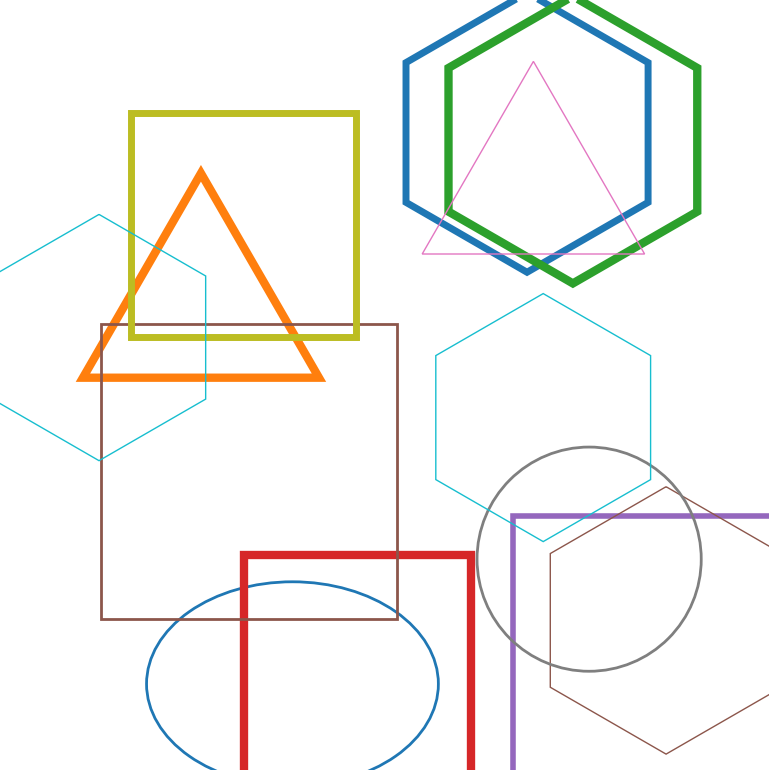[{"shape": "oval", "thickness": 1, "radius": 0.95, "center": [0.38, 0.112]}, {"shape": "hexagon", "thickness": 2.5, "radius": 0.91, "center": [0.684, 0.828]}, {"shape": "triangle", "thickness": 3, "radius": 0.88, "center": [0.261, 0.598]}, {"shape": "hexagon", "thickness": 3, "radius": 0.93, "center": [0.744, 0.818]}, {"shape": "square", "thickness": 3, "radius": 0.74, "center": [0.464, 0.132]}, {"shape": "square", "thickness": 2, "radius": 0.93, "center": [0.853, 0.144]}, {"shape": "square", "thickness": 1, "radius": 0.96, "center": [0.323, 0.388]}, {"shape": "hexagon", "thickness": 0.5, "radius": 0.87, "center": [0.865, 0.194]}, {"shape": "triangle", "thickness": 0.5, "radius": 0.83, "center": [0.693, 0.754]}, {"shape": "circle", "thickness": 1, "radius": 0.73, "center": [0.765, 0.274]}, {"shape": "square", "thickness": 2.5, "radius": 0.73, "center": [0.316, 0.708]}, {"shape": "hexagon", "thickness": 0.5, "radius": 0.8, "center": [0.129, 0.562]}, {"shape": "hexagon", "thickness": 0.5, "radius": 0.81, "center": [0.705, 0.458]}]